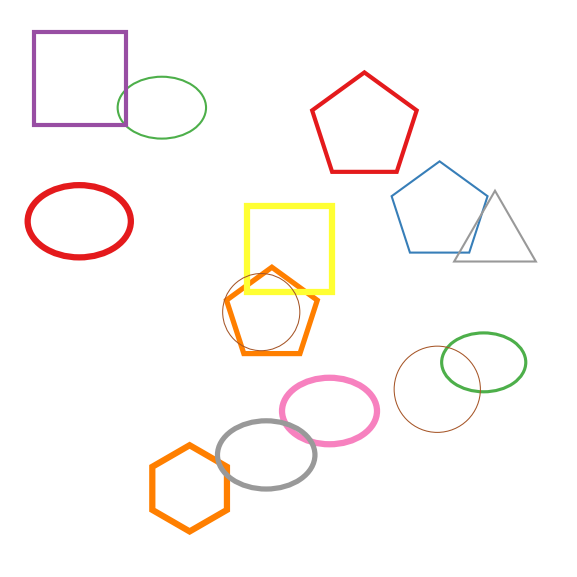[{"shape": "oval", "thickness": 3, "radius": 0.45, "center": [0.137, 0.616]}, {"shape": "pentagon", "thickness": 2, "radius": 0.48, "center": [0.631, 0.779]}, {"shape": "pentagon", "thickness": 1, "radius": 0.44, "center": [0.761, 0.632]}, {"shape": "oval", "thickness": 1.5, "radius": 0.36, "center": [0.838, 0.372]}, {"shape": "oval", "thickness": 1, "radius": 0.38, "center": [0.28, 0.813]}, {"shape": "square", "thickness": 2, "radius": 0.4, "center": [0.138, 0.863]}, {"shape": "pentagon", "thickness": 2.5, "radius": 0.41, "center": [0.471, 0.454]}, {"shape": "hexagon", "thickness": 3, "radius": 0.37, "center": [0.328, 0.154]}, {"shape": "square", "thickness": 3, "radius": 0.37, "center": [0.501, 0.568]}, {"shape": "circle", "thickness": 0.5, "radius": 0.37, "center": [0.757, 0.325]}, {"shape": "circle", "thickness": 0.5, "radius": 0.33, "center": [0.452, 0.459]}, {"shape": "oval", "thickness": 3, "radius": 0.41, "center": [0.571, 0.287]}, {"shape": "oval", "thickness": 2.5, "radius": 0.42, "center": [0.461, 0.211]}, {"shape": "triangle", "thickness": 1, "radius": 0.41, "center": [0.857, 0.587]}]